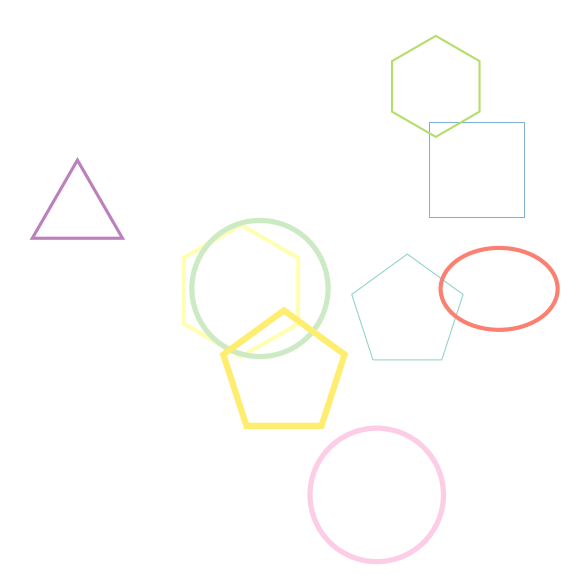[{"shape": "pentagon", "thickness": 0.5, "radius": 0.51, "center": [0.705, 0.458]}, {"shape": "hexagon", "thickness": 2, "radius": 0.57, "center": [0.417, 0.496]}, {"shape": "oval", "thickness": 2, "radius": 0.51, "center": [0.864, 0.499]}, {"shape": "square", "thickness": 0.5, "radius": 0.41, "center": [0.825, 0.705]}, {"shape": "hexagon", "thickness": 1, "radius": 0.44, "center": [0.755, 0.85]}, {"shape": "circle", "thickness": 2.5, "radius": 0.58, "center": [0.652, 0.142]}, {"shape": "triangle", "thickness": 1.5, "radius": 0.45, "center": [0.134, 0.632]}, {"shape": "circle", "thickness": 2.5, "radius": 0.59, "center": [0.45, 0.5]}, {"shape": "pentagon", "thickness": 3, "radius": 0.55, "center": [0.492, 0.351]}]